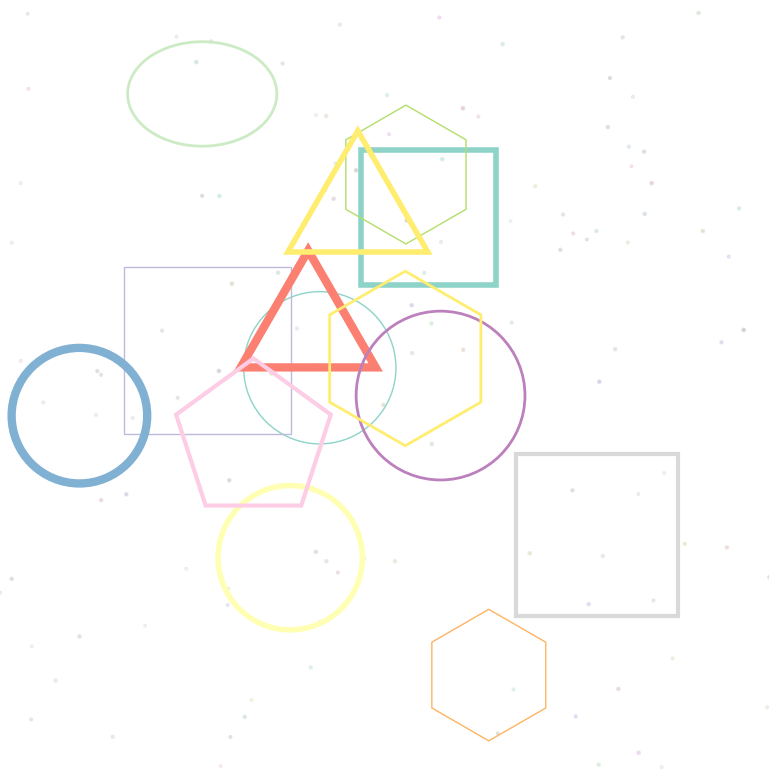[{"shape": "square", "thickness": 2, "radius": 0.44, "center": [0.557, 0.718]}, {"shape": "circle", "thickness": 0.5, "radius": 0.49, "center": [0.415, 0.522]}, {"shape": "circle", "thickness": 2, "radius": 0.47, "center": [0.377, 0.276]}, {"shape": "square", "thickness": 0.5, "radius": 0.54, "center": [0.269, 0.545]}, {"shape": "triangle", "thickness": 3, "radius": 0.51, "center": [0.4, 0.573]}, {"shape": "circle", "thickness": 3, "radius": 0.44, "center": [0.103, 0.46]}, {"shape": "hexagon", "thickness": 0.5, "radius": 0.43, "center": [0.635, 0.123]}, {"shape": "hexagon", "thickness": 0.5, "radius": 0.45, "center": [0.527, 0.773]}, {"shape": "pentagon", "thickness": 1.5, "radius": 0.53, "center": [0.329, 0.429]}, {"shape": "square", "thickness": 1.5, "radius": 0.52, "center": [0.775, 0.305]}, {"shape": "circle", "thickness": 1, "radius": 0.55, "center": [0.572, 0.486]}, {"shape": "oval", "thickness": 1, "radius": 0.48, "center": [0.263, 0.878]}, {"shape": "hexagon", "thickness": 1, "radius": 0.57, "center": [0.526, 0.534]}, {"shape": "triangle", "thickness": 2, "radius": 0.52, "center": [0.465, 0.725]}]